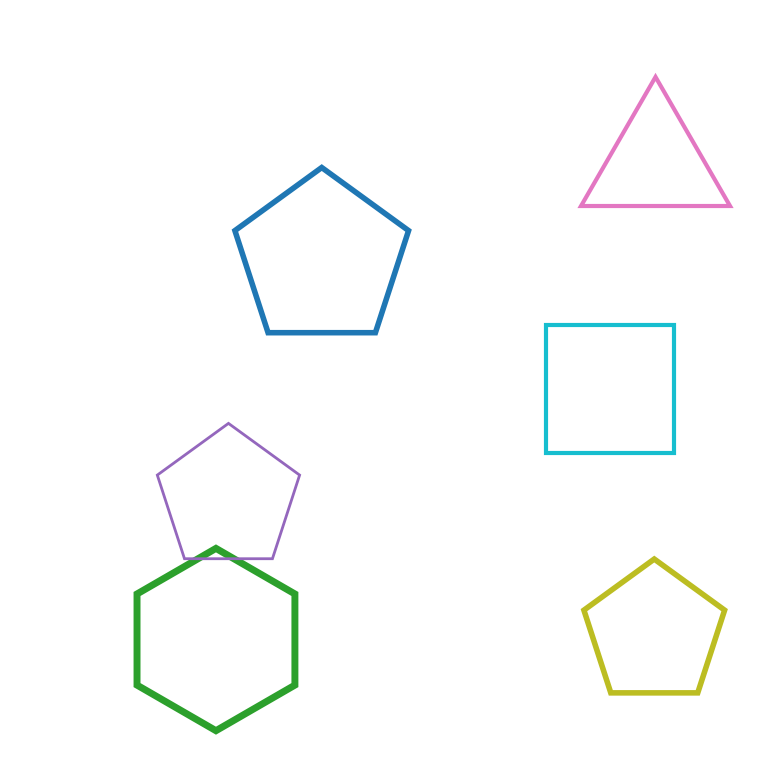[{"shape": "pentagon", "thickness": 2, "radius": 0.59, "center": [0.418, 0.664]}, {"shape": "hexagon", "thickness": 2.5, "radius": 0.59, "center": [0.28, 0.169]}, {"shape": "pentagon", "thickness": 1, "radius": 0.49, "center": [0.297, 0.353]}, {"shape": "triangle", "thickness": 1.5, "radius": 0.56, "center": [0.851, 0.788]}, {"shape": "pentagon", "thickness": 2, "radius": 0.48, "center": [0.85, 0.178]}, {"shape": "square", "thickness": 1.5, "radius": 0.42, "center": [0.792, 0.494]}]